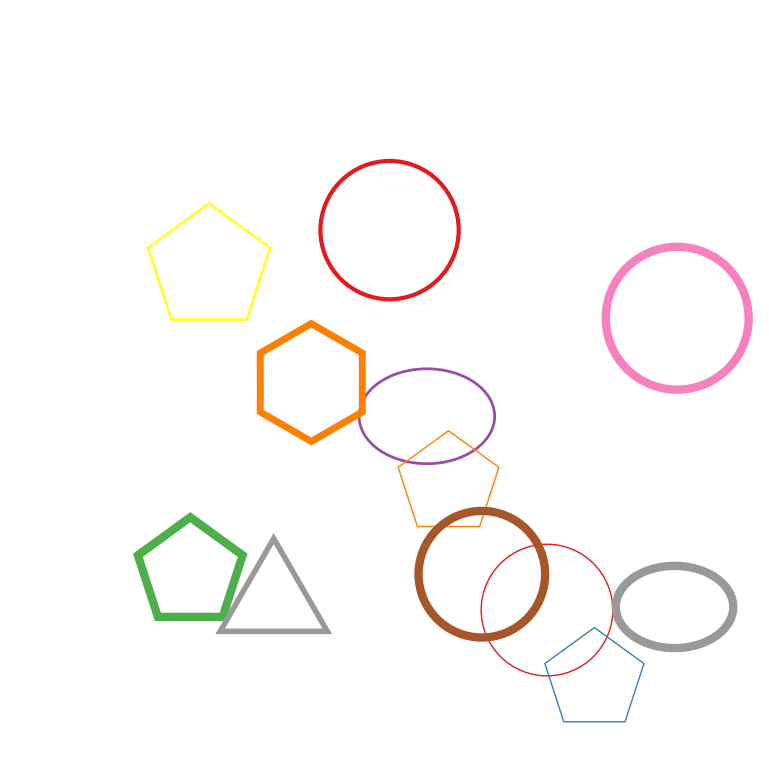[{"shape": "circle", "thickness": 1.5, "radius": 0.45, "center": [0.506, 0.701]}, {"shape": "circle", "thickness": 0.5, "radius": 0.43, "center": [0.71, 0.208]}, {"shape": "pentagon", "thickness": 0.5, "radius": 0.34, "center": [0.772, 0.117]}, {"shape": "pentagon", "thickness": 3, "radius": 0.36, "center": [0.247, 0.257]}, {"shape": "oval", "thickness": 1, "radius": 0.44, "center": [0.554, 0.459]}, {"shape": "pentagon", "thickness": 0.5, "radius": 0.34, "center": [0.583, 0.372]}, {"shape": "hexagon", "thickness": 2.5, "radius": 0.38, "center": [0.404, 0.503]}, {"shape": "pentagon", "thickness": 1, "radius": 0.42, "center": [0.271, 0.652]}, {"shape": "circle", "thickness": 3, "radius": 0.41, "center": [0.626, 0.254]}, {"shape": "circle", "thickness": 3, "radius": 0.46, "center": [0.879, 0.587]}, {"shape": "triangle", "thickness": 2, "radius": 0.4, "center": [0.356, 0.22]}, {"shape": "oval", "thickness": 3, "radius": 0.38, "center": [0.876, 0.212]}]